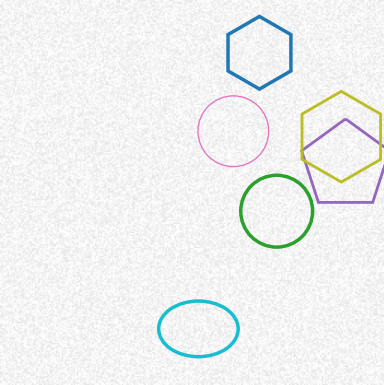[{"shape": "hexagon", "thickness": 2.5, "radius": 0.47, "center": [0.674, 0.863]}, {"shape": "circle", "thickness": 2.5, "radius": 0.47, "center": [0.719, 0.451]}, {"shape": "pentagon", "thickness": 2, "radius": 0.6, "center": [0.898, 0.571]}, {"shape": "circle", "thickness": 1, "radius": 0.46, "center": [0.606, 0.659]}, {"shape": "hexagon", "thickness": 2, "radius": 0.59, "center": [0.886, 0.645]}, {"shape": "oval", "thickness": 2.5, "radius": 0.52, "center": [0.515, 0.146]}]